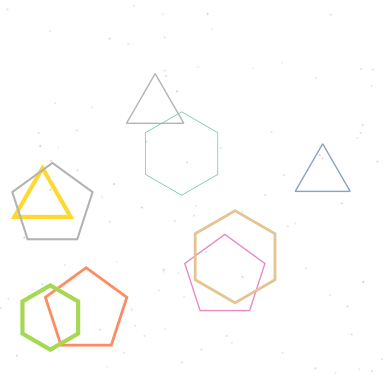[{"shape": "hexagon", "thickness": 0.5, "radius": 0.54, "center": [0.472, 0.601]}, {"shape": "pentagon", "thickness": 2, "radius": 0.56, "center": [0.224, 0.193]}, {"shape": "triangle", "thickness": 1, "radius": 0.41, "center": [0.838, 0.544]}, {"shape": "pentagon", "thickness": 1, "radius": 0.55, "center": [0.584, 0.282]}, {"shape": "hexagon", "thickness": 3, "radius": 0.42, "center": [0.131, 0.175]}, {"shape": "triangle", "thickness": 3, "radius": 0.42, "center": [0.11, 0.479]}, {"shape": "hexagon", "thickness": 2, "radius": 0.6, "center": [0.611, 0.333]}, {"shape": "pentagon", "thickness": 1.5, "radius": 0.55, "center": [0.136, 0.467]}, {"shape": "triangle", "thickness": 1, "radius": 0.43, "center": [0.403, 0.723]}]